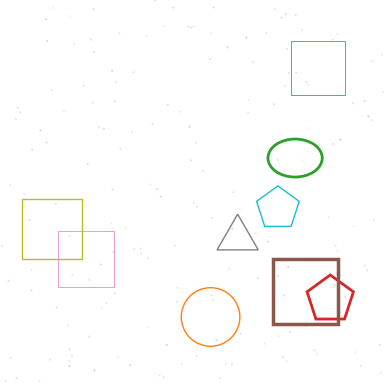[{"shape": "square", "thickness": 0.5, "radius": 0.35, "center": [0.825, 0.823]}, {"shape": "circle", "thickness": 1, "radius": 0.38, "center": [0.547, 0.177]}, {"shape": "oval", "thickness": 2, "radius": 0.35, "center": [0.766, 0.589]}, {"shape": "pentagon", "thickness": 2, "radius": 0.32, "center": [0.858, 0.223]}, {"shape": "square", "thickness": 2.5, "radius": 0.42, "center": [0.794, 0.242]}, {"shape": "square", "thickness": 0.5, "radius": 0.36, "center": [0.223, 0.326]}, {"shape": "triangle", "thickness": 1, "radius": 0.31, "center": [0.617, 0.382]}, {"shape": "square", "thickness": 1, "radius": 0.39, "center": [0.134, 0.405]}, {"shape": "pentagon", "thickness": 1, "radius": 0.29, "center": [0.722, 0.459]}]